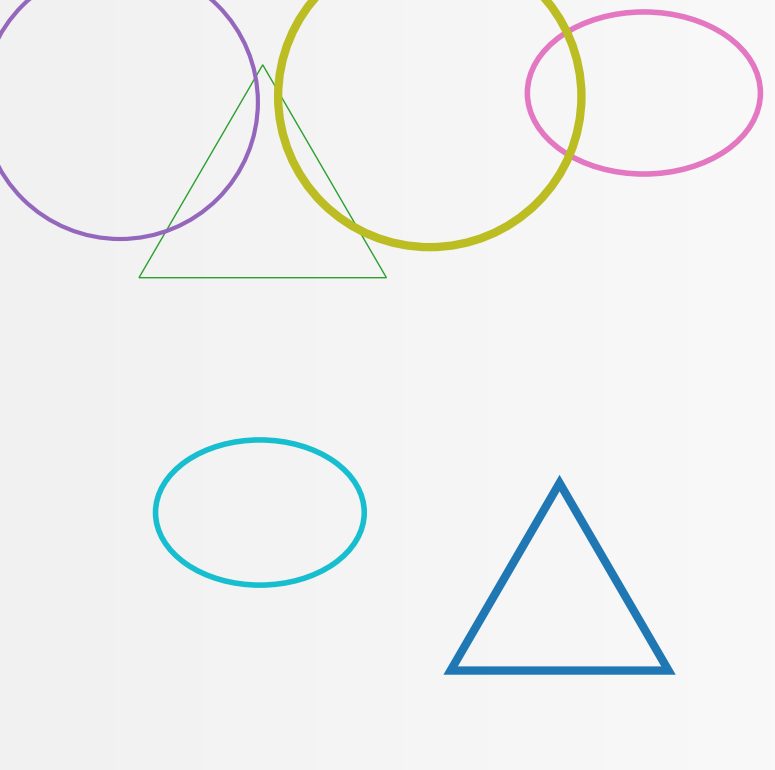[{"shape": "triangle", "thickness": 3, "radius": 0.81, "center": [0.722, 0.21]}, {"shape": "triangle", "thickness": 0.5, "radius": 0.92, "center": [0.339, 0.732]}, {"shape": "circle", "thickness": 1.5, "radius": 0.89, "center": [0.155, 0.867]}, {"shape": "oval", "thickness": 2, "radius": 0.75, "center": [0.831, 0.879]}, {"shape": "circle", "thickness": 3, "radius": 0.98, "center": [0.555, 0.875]}, {"shape": "oval", "thickness": 2, "radius": 0.67, "center": [0.335, 0.334]}]